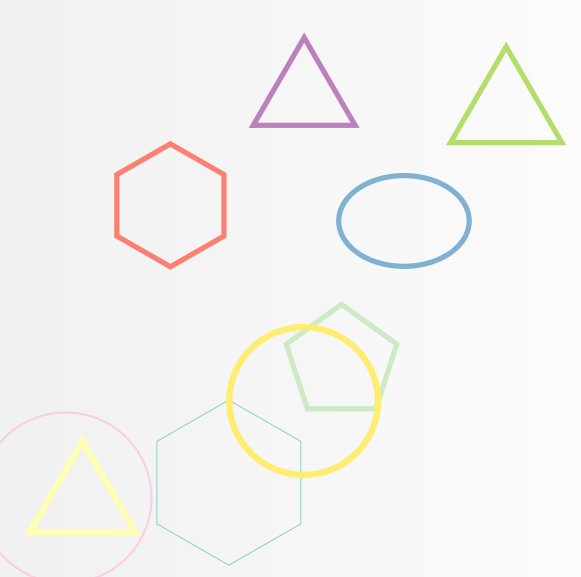[{"shape": "hexagon", "thickness": 0.5, "radius": 0.71, "center": [0.394, 0.163]}, {"shape": "triangle", "thickness": 3, "radius": 0.52, "center": [0.142, 0.13]}, {"shape": "hexagon", "thickness": 2.5, "radius": 0.53, "center": [0.293, 0.644]}, {"shape": "oval", "thickness": 2.5, "radius": 0.56, "center": [0.695, 0.617]}, {"shape": "triangle", "thickness": 2.5, "radius": 0.55, "center": [0.871, 0.808]}, {"shape": "circle", "thickness": 1, "radius": 0.74, "center": [0.113, 0.137]}, {"shape": "triangle", "thickness": 2.5, "radius": 0.51, "center": [0.523, 0.833]}, {"shape": "pentagon", "thickness": 2.5, "radius": 0.5, "center": [0.588, 0.372]}, {"shape": "circle", "thickness": 3, "radius": 0.64, "center": [0.522, 0.305]}]